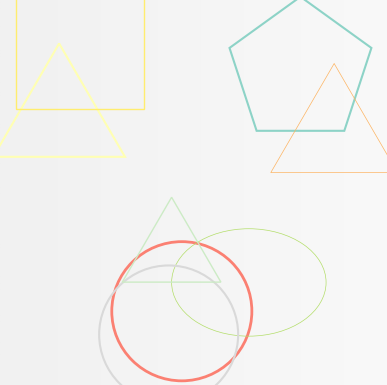[{"shape": "pentagon", "thickness": 1.5, "radius": 0.96, "center": [0.775, 0.816]}, {"shape": "triangle", "thickness": 1.5, "radius": 0.98, "center": [0.153, 0.691]}, {"shape": "circle", "thickness": 2, "radius": 0.9, "center": [0.469, 0.192]}, {"shape": "triangle", "thickness": 0.5, "radius": 0.94, "center": [0.862, 0.646]}, {"shape": "oval", "thickness": 0.5, "radius": 1.0, "center": [0.642, 0.266]}, {"shape": "circle", "thickness": 1.5, "radius": 0.9, "center": [0.435, 0.131]}, {"shape": "triangle", "thickness": 1, "radius": 0.73, "center": [0.443, 0.341]}, {"shape": "square", "thickness": 1, "radius": 0.83, "center": [0.207, 0.882]}]